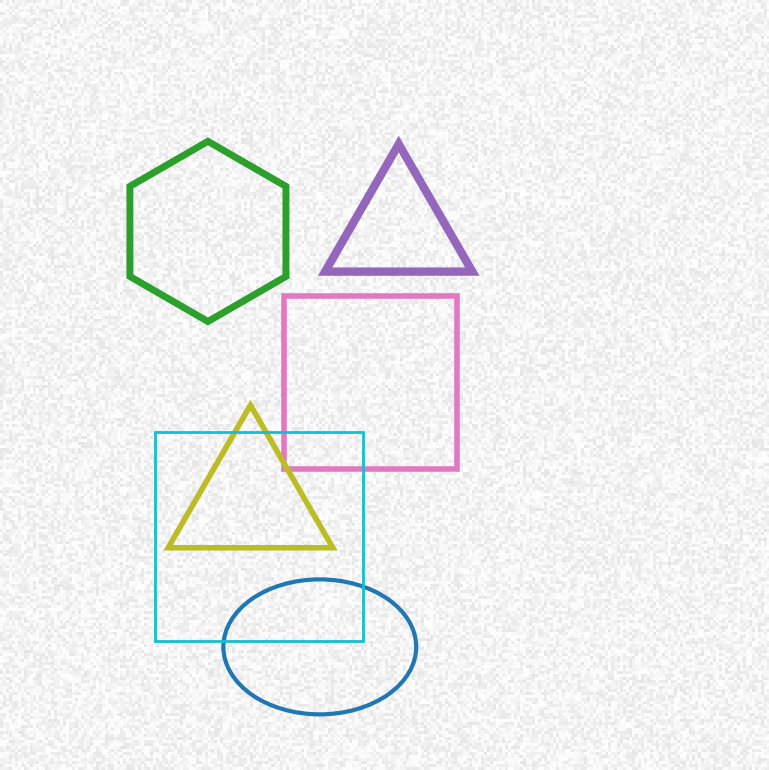[{"shape": "oval", "thickness": 1.5, "radius": 0.63, "center": [0.415, 0.16]}, {"shape": "hexagon", "thickness": 2.5, "radius": 0.58, "center": [0.27, 0.699]}, {"shape": "triangle", "thickness": 3, "radius": 0.55, "center": [0.518, 0.702]}, {"shape": "square", "thickness": 2, "radius": 0.56, "center": [0.481, 0.503]}, {"shape": "triangle", "thickness": 2, "radius": 0.62, "center": [0.325, 0.35]}, {"shape": "square", "thickness": 1, "radius": 0.68, "center": [0.336, 0.303]}]